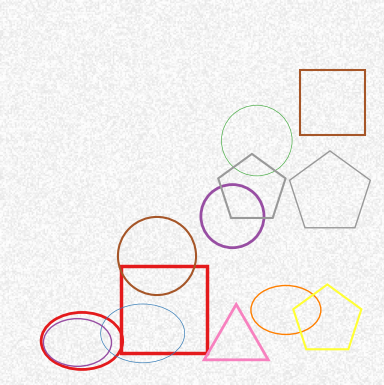[{"shape": "square", "thickness": 2.5, "radius": 0.56, "center": [0.426, 0.196]}, {"shape": "oval", "thickness": 2, "radius": 0.53, "center": [0.213, 0.114]}, {"shape": "oval", "thickness": 0.5, "radius": 0.55, "center": [0.371, 0.134]}, {"shape": "circle", "thickness": 0.5, "radius": 0.46, "center": [0.667, 0.635]}, {"shape": "oval", "thickness": 1, "radius": 0.44, "center": [0.201, 0.11]}, {"shape": "circle", "thickness": 2, "radius": 0.41, "center": [0.604, 0.439]}, {"shape": "oval", "thickness": 1, "radius": 0.45, "center": [0.743, 0.195]}, {"shape": "pentagon", "thickness": 1.5, "radius": 0.47, "center": [0.85, 0.168]}, {"shape": "square", "thickness": 1.5, "radius": 0.42, "center": [0.865, 0.734]}, {"shape": "circle", "thickness": 1.5, "radius": 0.51, "center": [0.408, 0.335]}, {"shape": "triangle", "thickness": 2, "radius": 0.48, "center": [0.614, 0.113]}, {"shape": "pentagon", "thickness": 1.5, "radius": 0.46, "center": [0.654, 0.508]}, {"shape": "pentagon", "thickness": 1, "radius": 0.55, "center": [0.857, 0.498]}]